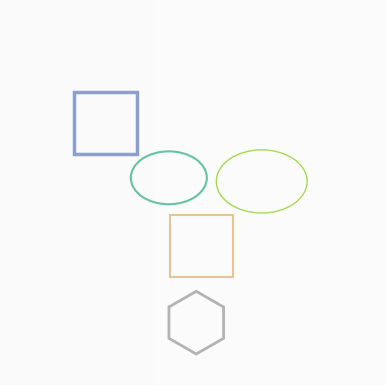[{"shape": "oval", "thickness": 1.5, "radius": 0.49, "center": [0.436, 0.538]}, {"shape": "square", "thickness": 2.5, "radius": 0.4, "center": [0.272, 0.68]}, {"shape": "oval", "thickness": 1, "radius": 0.59, "center": [0.675, 0.529]}, {"shape": "square", "thickness": 1.5, "radius": 0.4, "center": [0.52, 0.362]}, {"shape": "hexagon", "thickness": 2, "radius": 0.41, "center": [0.506, 0.162]}]